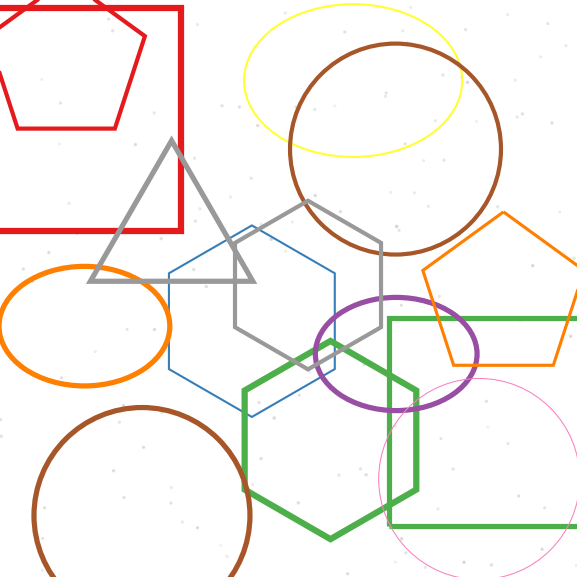[{"shape": "pentagon", "thickness": 2, "radius": 0.72, "center": [0.115, 0.892]}, {"shape": "square", "thickness": 3, "radius": 0.97, "center": [0.12, 0.793]}, {"shape": "hexagon", "thickness": 1, "radius": 0.83, "center": [0.436, 0.443]}, {"shape": "square", "thickness": 2.5, "radius": 0.9, "center": [0.853, 0.269]}, {"shape": "hexagon", "thickness": 3, "radius": 0.86, "center": [0.572, 0.237]}, {"shape": "oval", "thickness": 2.5, "radius": 0.7, "center": [0.686, 0.386]}, {"shape": "pentagon", "thickness": 1.5, "radius": 0.73, "center": [0.872, 0.485]}, {"shape": "oval", "thickness": 2.5, "radius": 0.74, "center": [0.146, 0.434]}, {"shape": "oval", "thickness": 1, "radius": 0.94, "center": [0.612, 0.86]}, {"shape": "circle", "thickness": 2, "radius": 0.91, "center": [0.685, 0.741]}, {"shape": "circle", "thickness": 2.5, "radius": 0.93, "center": [0.246, 0.106]}, {"shape": "circle", "thickness": 0.5, "radius": 0.87, "center": [0.83, 0.17]}, {"shape": "hexagon", "thickness": 2, "radius": 0.73, "center": [0.533, 0.506]}, {"shape": "triangle", "thickness": 2.5, "radius": 0.81, "center": [0.297, 0.593]}]